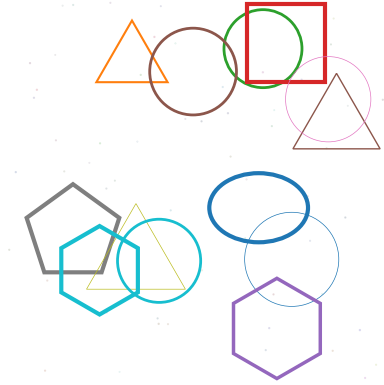[{"shape": "oval", "thickness": 3, "radius": 0.64, "center": [0.672, 0.46]}, {"shape": "circle", "thickness": 0.5, "radius": 0.61, "center": [0.758, 0.326]}, {"shape": "triangle", "thickness": 1.5, "radius": 0.53, "center": [0.343, 0.84]}, {"shape": "circle", "thickness": 2, "radius": 0.51, "center": [0.683, 0.874]}, {"shape": "square", "thickness": 3, "radius": 0.51, "center": [0.743, 0.889]}, {"shape": "hexagon", "thickness": 2.5, "radius": 0.65, "center": [0.719, 0.147]}, {"shape": "circle", "thickness": 2, "radius": 0.56, "center": [0.502, 0.814]}, {"shape": "triangle", "thickness": 1, "radius": 0.65, "center": [0.874, 0.679]}, {"shape": "circle", "thickness": 0.5, "radius": 0.55, "center": [0.852, 0.742]}, {"shape": "pentagon", "thickness": 3, "radius": 0.63, "center": [0.19, 0.395]}, {"shape": "triangle", "thickness": 0.5, "radius": 0.74, "center": [0.353, 0.323]}, {"shape": "hexagon", "thickness": 3, "radius": 0.57, "center": [0.259, 0.298]}, {"shape": "circle", "thickness": 2, "radius": 0.54, "center": [0.413, 0.323]}]